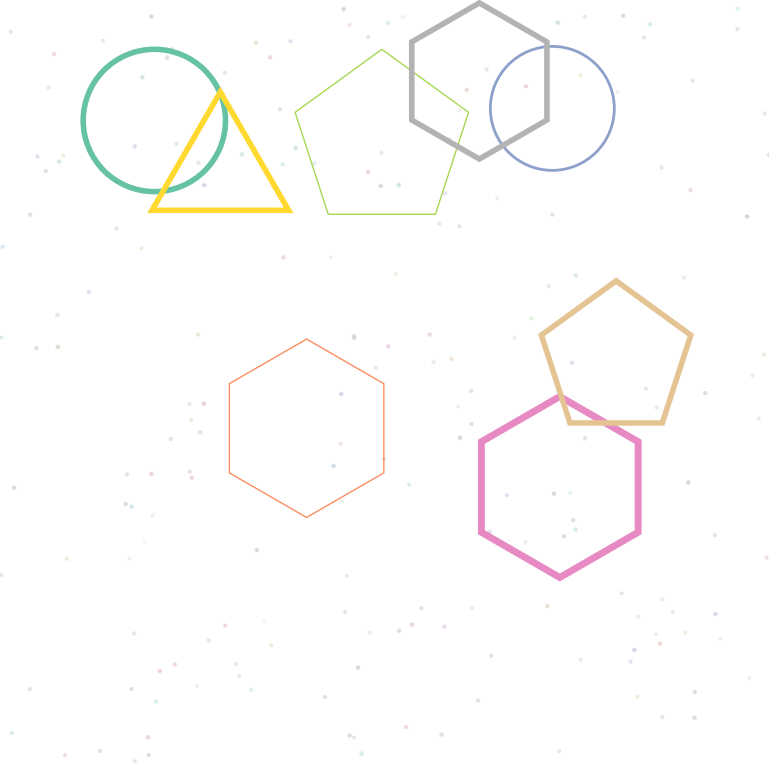[{"shape": "circle", "thickness": 2, "radius": 0.46, "center": [0.2, 0.844]}, {"shape": "hexagon", "thickness": 0.5, "radius": 0.58, "center": [0.398, 0.444]}, {"shape": "circle", "thickness": 1, "radius": 0.4, "center": [0.717, 0.859]}, {"shape": "hexagon", "thickness": 2.5, "radius": 0.59, "center": [0.727, 0.368]}, {"shape": "pentagon", "thickness": 0.5, "radius": 0.59, "center": [0.496, 0.818]}, {"shape": "triangle", "thickness": 2, "radius": 0.51, "center": [0.286, 0.778]}, {"shape": "pentagon", "thickness": 2, "radius": 0.51, "center": [0.8, 0.533]}, {"shape": "hexagon", "thickness": 2, "radius": 0.51, "center": [0.623, 0.895]}]